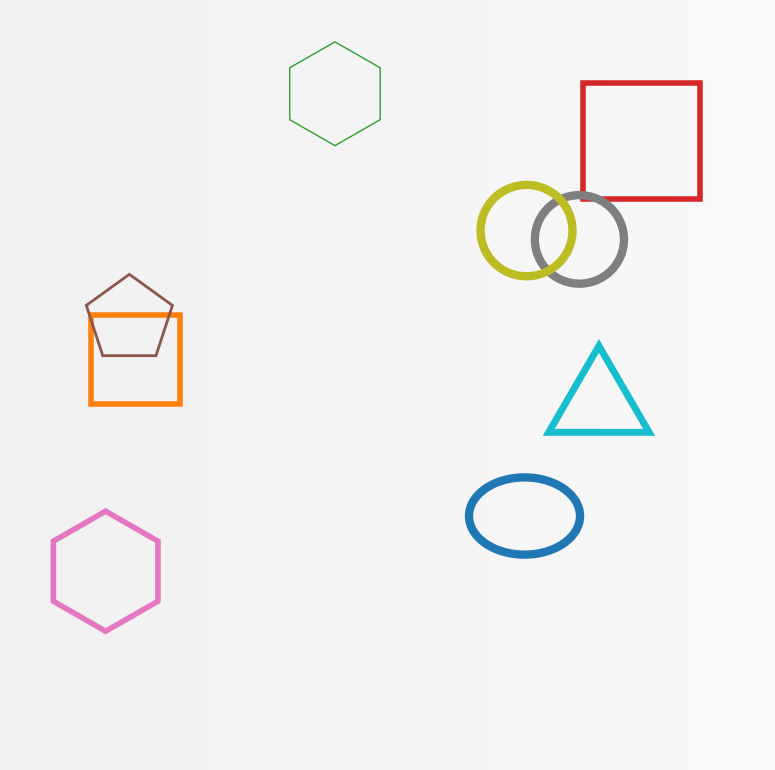[{"shape": "oval", "thickness": 3, "radius": 0.36, "center": [0.677, 0.33]}, {"shape": "square", "thickness": 2, "radius": 0.29, "center": [0.175, 0.533]}, {"shape": "hexagon", "thickness": 0.5, "radius": 0.34, "center": [0.432, 0.878]}, {"shape": "square", "thickness": 2, "radius": 0.38, "center": [0.828, 0.817]}, {"shape": "pentagon", "thickness": 1, "radius": 0.29, "center": [0.167, 0.585]}, {"shape": "hexagon", "thickness": 2, "radius": 0.39, "center": [0.136, 0.258]}, {"shape": "circle", "thickness": 3, "radius": 0.29, "center": [0.748, 0.689]}, {"shape": "circle", "thickness": 3, "radius": 0.3, "center": [0.679, 0.701]}, {"shape": "triangle", "thickness": 2.5, "radius": 0.37, "center": [0.773, 0.476]}]